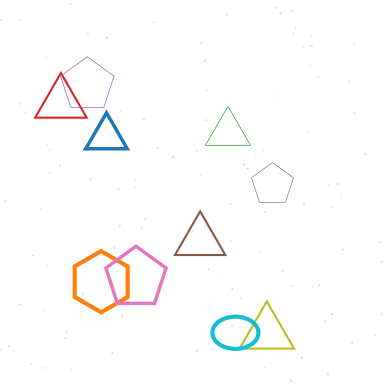[{"shape": "triangle", "thickness": 2.5, "radius": 0.31, "center": [0.277, 0.645]}, {"shape": "hexagon", "thickness": 3, "radius": 0.4, "center": [0.263, 0.268]}, {"shape": "triangle", "thickness": 0.5, "radius": 0.34, "center": [0.592, 0.656]}, {"shape": "triangle", "thickness": 1.5, "radius": 0.39, "center": [0.158, 0.733]}, {"shape": "pentagon", "thickness": 0.5, "radius": 0.36, "center": [0.227, 0.78]}, {"shape": "triangle", "thickness": 1.5, "radius": 0.38, "center": [0.52, 0.375]}, {"shape": "pentagon", "thickness": 2.5, "radius": 0.41, "center": [0.353, 0.278]}, {"shape": "pentagon", "thickness": 0.5, "radius": 0.29, "center": [0.708, 0.521]}, {"shape": "triangle", "thickness": 1.5, "radius": 0.41, "center": [0.693, 0.135]}, {"shape": "oval", "thickness": 3, "radius": 0.3, "center": [0.611, 0.136]}]